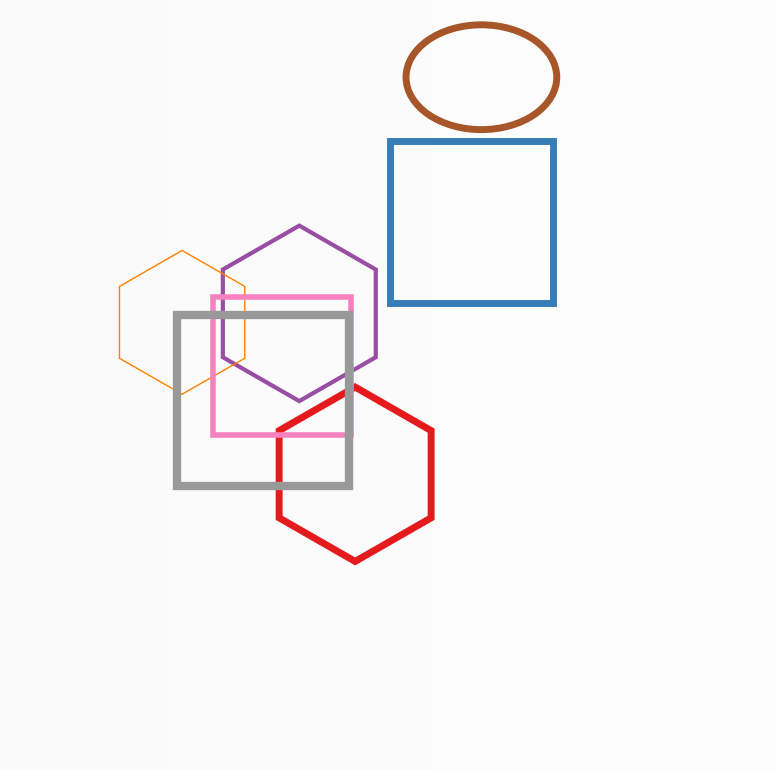[{"shape": "hexagon", "thickness": 2.5, "radius": 0.57, "center": [0.458, 0.384]}, {"shape": "square", "thickness": 2.5, "radius": 0.53, "center": [0.608, 0.711]}, {"shape": "hexagon", "thickness": 1.5, "radius": 0.57, "center": [0.386, 0.593]}, {"shape": "hexagon", "thickness": 0.5, "radius": 0.47, "center": [0.235, 0.581]}, {"shape": "oval", "thickness": 2.5, "radius": 0.49, "center": [0.621, 0.9]}, {"shape": "square", "thickness": 2, "radius": 0.45, "center": [0.364, 0.524]}, {"shape": "square", "thickness": 3, "radius": 0.56, "center": [0.339, 0.48]}]